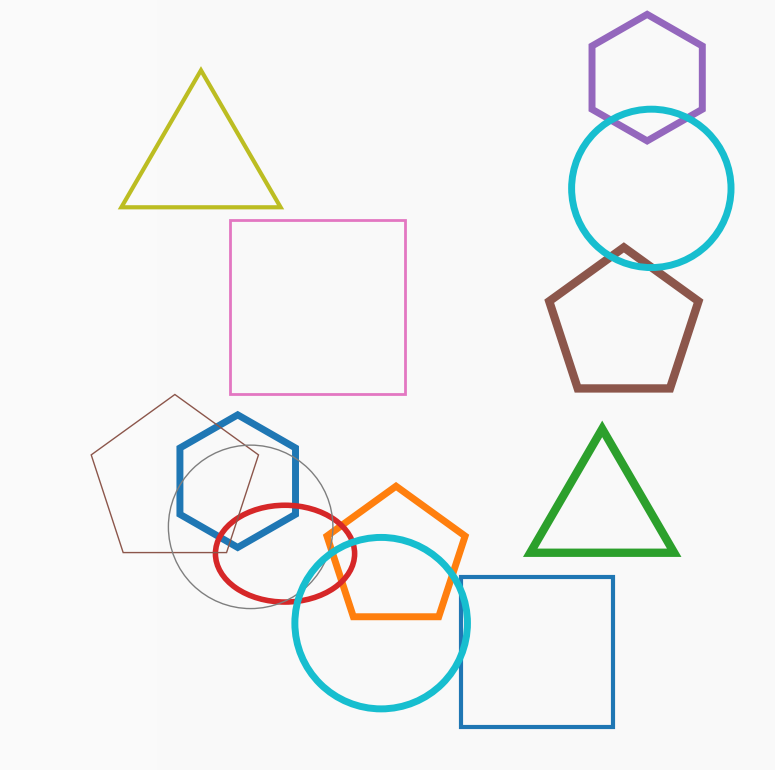[{"shape": "hexagon", "thickness": 2.5, "radius": 0.43, "center": [0.307, 0.375]}, {"shape": "square", "thickness": 1.5, "radius": 0.49, "center": [0.693, 0.153]}, {"shape": "pentagon", "thickness": 2.5, "radius": 0.47, "center": [0.511, 0.275]}, {"shape": "triangle", "thickness": 3, "radius": 0.54, "center": [0.777, 0.336]}, {"shape": "oval", "thickness": 2, "radius": 0.45, "center": [0.368, 0.281]}, {"shape": "hexagon", "thickness": 2.5, "radius": 0.41, "center": [0.835, 0.899]}, {"shape": "pentagon", "thickness": 0.5, "radius": 0.57, "center": [0.226, 0.374]}, {"shape": "pentagon", "thickness": 3, "radius": 0.51, "center": [0.805, 0.577]}, {"shape": "square", "thickness": 1, "radius": 0.56, "center": [0.41, 0.601]}, {"shape": "circle", "thickness": 0.5, "radius": 0.53, "center": [0.323, 0.316]}, {"shape": "triangle", "thickness": 1.5, "radius": 0.59, "center": [0.259, 0.79]}, {"shape": "circle", "thickness": 2.5, "radius": 0.56, "center": [0.492, 0.191]}, {"shape": "circle", "thickness": 2.5, "radius": 0.51, "center": [0.84, 0.755]}]